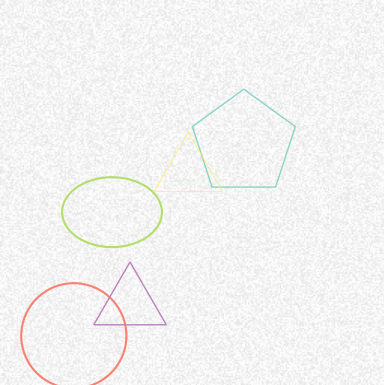[{"shape": "pentagon", "thickness": 1, "radius": 0.7, "center": [0.633, 0.628]}, {"shape": "circle", "thickness": 1.5, "radius": 0.68, "center": [0.192, 0.128]}, {"shape": "oval", "thickness": 1.5, "radius": 0.65, "center": [0.291, 0.449]}, {"shape": "triangle", "thickness": 1, "radius": 0.54, "center": [0.338, 0.211]}, {"shape": "triangle", "thickness": 0.5, "radius": 0.51, "center": [0.489, 0.554]}]